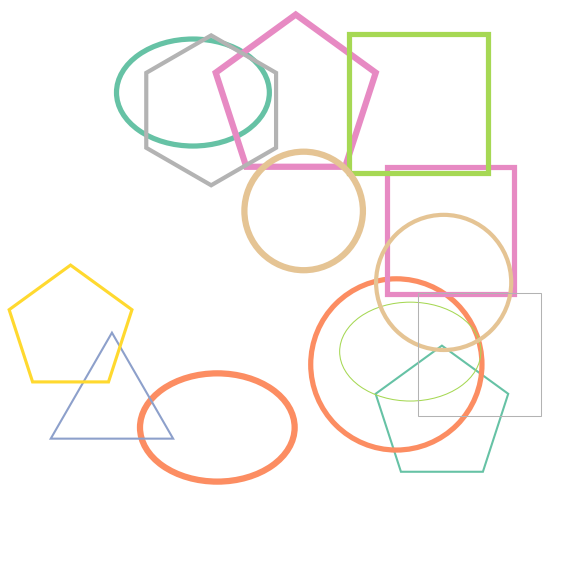[{"shape": "oval", "thickness": 2.5, "radius": 0.66, "center": [0.334, 0.839]}, {"shape": "pentagon", "thickness": 1, "radius": 0.6, "center": [0.765, 0.28]}, {"shape": "oval", "thickness": 3, "radius": 0.67, "center": [0.376, 0.259]}, {"shape": "circle", "thickness": 2.5, "radius": 0.74, "center": [0.686, 0.368]}, {"shape": "triangle", "thickness": 1, "radius": 0.61, "center": [0.194, 0.301]}, {"shape": "pentagon", "thickness": 3, "radius": 0.73, "center": [0.512, 0.828]}, {"shape": "square", "thickness": 2.5, "radius": 0.55, "center": [0.78, 0.6]}, {"shape": "oval", "thickness": 0.5, "radius": 0.61, "center": [0.71, 0.39]}, {"shape": "square", "thickness": 2.5, "radius": 0.6, "center": [0.725, 0.82]}, {"shape": "pentagon", "thickness": 1.5, "radius": 0.56, "center": [0.122, 0.428]}, {"shape": "circle", "thickness": 2, "radius": 0.59, "center": [0.768, 0.51]}, {"shape": "circle", "thickness": 3, "radius": 0.51, "center": [0.526, 0.634]}, {"shape": "square", "thickness": 0.5, "radius": 0.53, "center": [0.831, 0.386]}, {"shape": "hexagon", "thickness": 2, "radius": 0.65, "center": [0.366, 0.808]}]